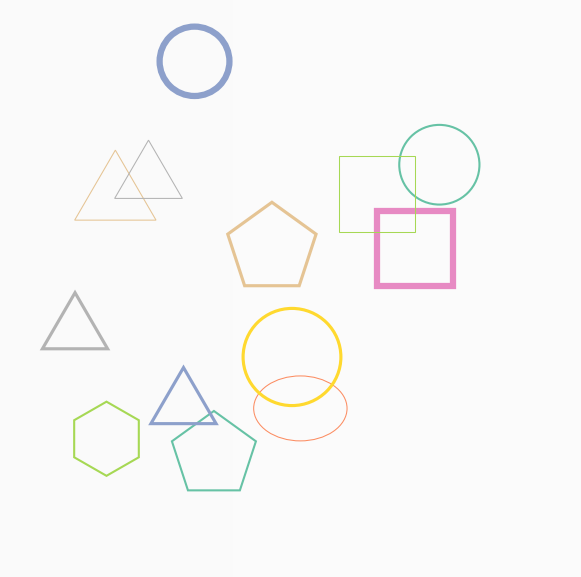[{"shape": "pentagon", "thickness": 1, "radius": 0.38, "center": [0.368, 0.211]}, {"shape": "circle", "thickness": 1, "radius": 0.34, "center": [0.756, 0.714]}, {"shape": "oval", "thickness": 0.5, "radius": 0.4, "center": [0.517, 0.292]}, {"shape": "triangle", "thickness": 1.5, "radius": 0.32, "center": [0.316, 0.298]}, {"shape": "circle", "thickness": 3, "radius": 0.3, "center": [0.335, 0.893]}, {"shape": "square", "thickness": 3, "radius": 0.32, "center": [0.714, 0.568]}, {"shape": "hexagon", "thickness": 1, "radius": 0.32, "center": [0.183, 0.239]}, {"shape": "square", "thickness": 0.5, "radius": 0.33, "center": [0.648, 0.663]}, {"shape": "circle", "thickness": 1.5, "radius": 0.42, "center": [0.502, 0.381]}, {"shape": "triangle", "thickness": 0.5, "radius": 0.4, "center": [0.198, 0.658]}, {"shape": "pentagon", "thickness": 1.5, "radius": 0.4, "center": [0.468, 0.569]}, {"shape": "triangle", "thickness": 0.5, "radius": 0.34, "center": [0.255, 0.689]}, {"shape": "triangle", "thickness": 1.5, "radius": 0.32, "center": [0.129, 0.428]}]